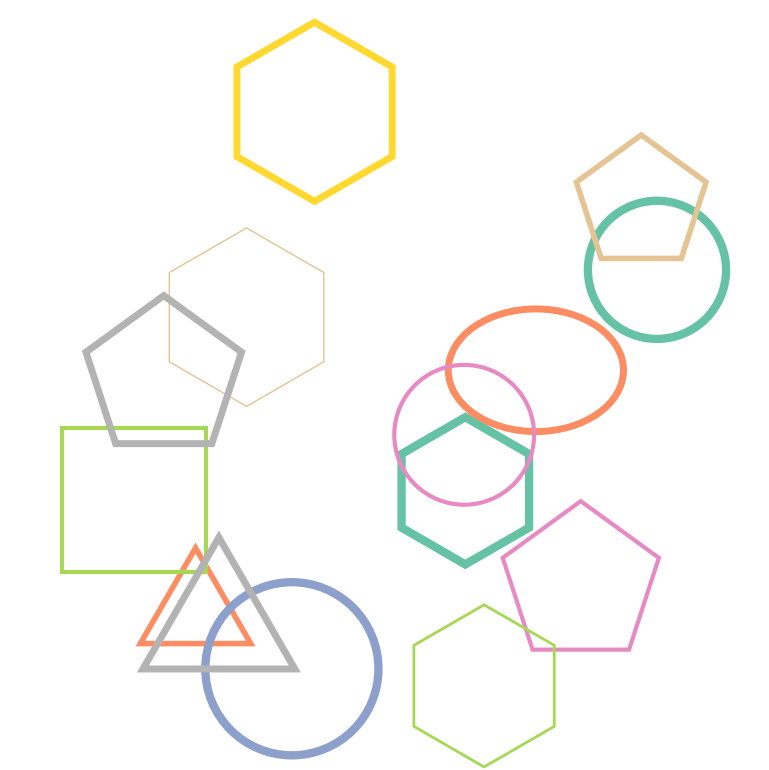[{"shape": "hexagon", "thickness": 3, "radius": 0.48, "center": [0.604, 0.363]}, {"shape": "circle", "thickness": 3, "radius": 0.45, "center": [0.853, 0.65]}, {"shape": "triangle", "thickness": 2, "radius": 0.41, "center": [0.254, 0.206]}, {"shape": "oval", "thickness": 2.5, "radius": 0.57, "center": [0.696, 0.519]}, {"shape": "circle", "thickness": 3, "radius": 0.56, "center": [0.379, 0.131]}, {"shape": "circle", "thickness": 1.5, "radius": 0.45, "center": [0.603, 0.435]}, {"shape": "pentagon", "thickness": 1.5, "radius": 0.53, "center": [0.754, 0.243]}, {"shape": "hexagon", "thickness": 1, "radius": 0.53, "center": [0.629, 0.109]}, {"shape": "square", "thickness": 1.5, "radius": 0.47, "center": [0.174, 0.351]}, {"shape": "hexagon", "thickness": 2.5, "radius": 0.58, "center": [0.409, 0.855]}, {"shape": "pentagon", "thickness": 2, "radius": 0.44, "center": [0.833, 0.736]}, {"shape": "hexagon", "thickness": 0.5, "radius": 0.58, "center": [0.32, 0.588]}, {"shape": "triangle", "thickness": 2.5, "radius": 0.57, "center": [0.284, 0.188]}, {"shape": "pentagon", "thickness": 2.5, "radius": 0.53, "center": [0.213, 0.51]}]